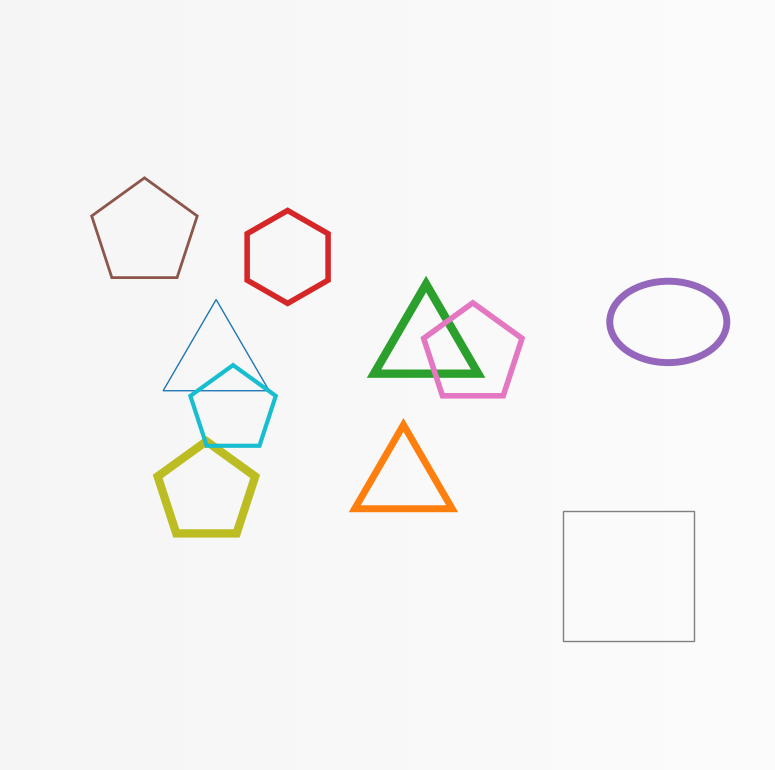[{"shape": "triangle", "thickness": 0.5, "radius": 0.39, "center": [0.279, 0.532]}, {"shape": "triangle", "thickness": 2.5, "radius": 0.36, "center": [0.521, 0.376]}, {"shape": "triangle", "thickness": 3, "radius": 0.39, "center": [0.55, 0.554]}, {"shape": "hexagon", "thickness": 2, "radius": 0.3, "center": [0.371, 0.666]}, {"shape": "oval", "thickness": 2.5, "radius": 0.38, "center": [0.862, 0.582]}, {"shape": "pentagon", "thickness": 1, "radius": 0.36, "center": [0.186, 0.697]}, {"shape": "pentagon", "thickness": 2, "radius": 0.33, "center": [0.61, 0.54]}, {"shape": "square", "thickness": 0.5, "radius": 0.42, "center": [0.811, 0.252]}, {"shape": "pentagon", "thickness": 3, "radius": 0.33, "center": [0.266, 0.361]}, {"shape": "pentagon", "thickness": 1.5, "radius": 0.29, "center": [0.301, 0.468]}]